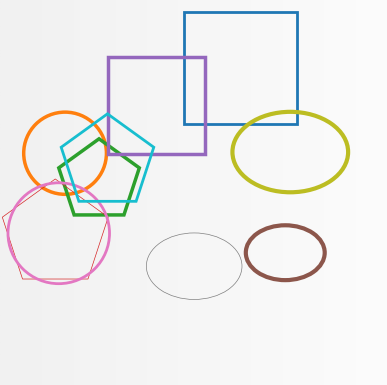[{"shape": "square", "thickness": 2, "radius": 0.73, "center": [0.621, 0.824]}, {"shape": "circle", "thickness": 2.5, "radius": 0.53, "center": [0.168, 0.602]}, {"shape": "pentagon", "thickness": 2.5, "radius": 0.55, "center": [0.256, 0.53]}, {"shape": "pentagon", "thickness": 0.5, "radius": 0.72, "center": [0.143, 0.391]}, {"shape": "square", "thickness": 2.5, "radius": 0.63, "center": [0.405, 0.726]}, {"shape": "oval", "thickness": 3, "radius": 0.51, "center": [0.736, 0.344]}, {"shape": "circle", "thickness": 2, "radius": 0.66, "center": [0.152, 0.394]}, {"shape": "oval", "thickness": 0.5, "radius": 0.62, "center": [0.501, 0.309]}, {"shape": "oval", "thickness": 3, "radius": 0.75, "center": [0.749, 0.605]}, {"shape": "pentagon", "thickness": 2, "radius": 0.63, "center": [0.277, 0.579]}]